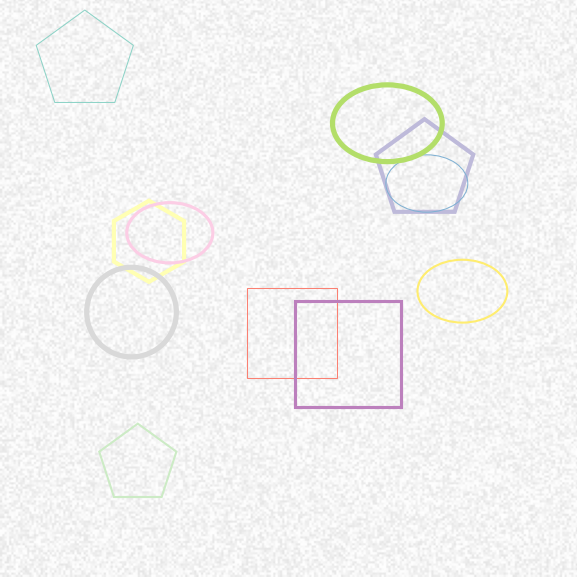[{"shape": "pentagon", "thickness": 0.5, "radius": 0.44, "center": [0.147, 0.893]}, {"shape": "hexagon", "thickness": 2, "radius": 0.35, "center": [0.258, 0.581]}, {"shape": "pentagon", "thickness": 2, "radius": 0.44, "center": [0.735, 0.704]}, {"shape": "square", "thickness": 0.5, "radius": 0.39, "center": [0.506, 0.422]}, {"shape": "oval", "thickness": 0.5, "radius": 0.35, "center": [0.739, 0.681]}, {"shape": "oval", "thickness": 2.5, "radius": 0.47, "center": [0.671, 0.786]}, {"shape": "oval", "thickness": 1.5, "radius": 0.37, "center": [0.294, 0.596]}, {"shape": "circle", "thickness": 2.5, "radius": 0.39, "center": [0.228, 0.459]}, {"shape": "square", "thickness": 1.5, "radius": 0.46, "center": [0.603, 0.386]}, {"shape": "pentagon", "thickness": 1, "radius": 0.35, "center": [0.239, 0.195]}, {"shape": "oval", "thickness": 1, "radius": 0.39, "center": [0.801, 0.495]}]